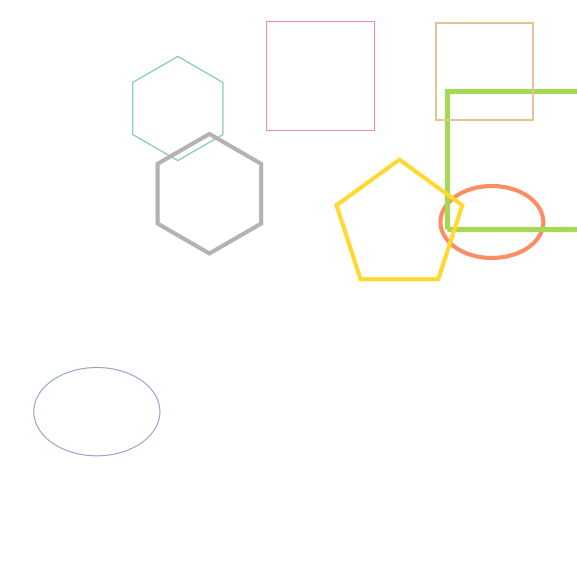[{"shape": "hexagon", "thickness": 0.5, "radius": 0.45, "center": [0.308, 0.811]}, {"shape": "oval", "thickness": 2, "radius": 0.45, "center": [0.852, 0.615]}, {"shape": "oval", "thickness": 0.5, "radius": 0.55, "center": [0.168, 0.286]}, {"shape": "square", "thickness": 0.5, "radius": 0.47, "center": [0.554, 0.868]}, {"shape": "square", "thickness": 2.5, "radius": 0.6, "center": [0.893, 0.723]}, {"shape": "pentagon", "thickness": 2, "radius": 0.57, "center": [0.692, 0.608]}, {"shape": "square", "thickness": 1, "radius": 0.42, "center": [0.839, 0.875]}, {"shape": "hexagon", "thickness": 2, "radius": 0.52, "center": [0.363, 0.664]}]